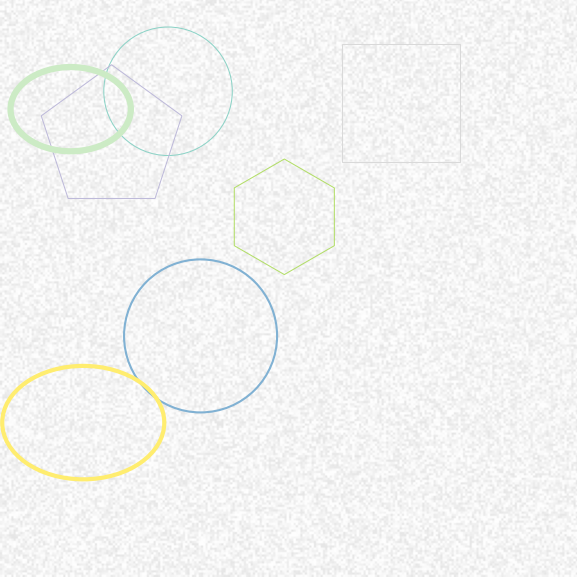[{"shape": "circle", "thickness": 0.5, "radius": 0.56, "center": [0.291, 0.841]}, {"shape": "pentagon", "thickness": 0.5, "radius": 0.64, "center": [0.193, 0.759]}, {"shape": "circle", "thickness": 1, "radius": 0.66, "center": [0.347, 0.417]}, {"shape": "hexagon", "thickness": 0.5, "radius": 0.5, "center": [0.492, 0.624]}, {"shape": "square", "thickness": 0.5, "radius": 0.51, "center": [0.695, 0.821]}, {"shape": "oval", "thickness": 3, "radius": 0.52, "center": [0.122, 0.81]}, {"shape": "oval", "thickness": 2, "radius": 0.7, "center": [0.144, 0.267]}]